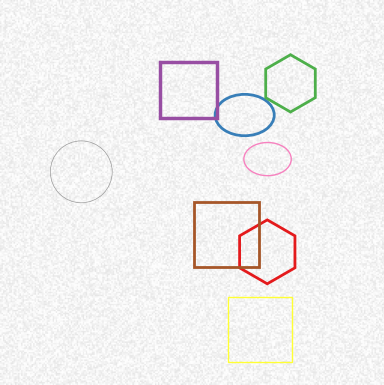[{"shape": "hexagon", "thickness": 2, "radius": 0.42, "center": [0.694, 0.346]}, {"shape": "oval", "thickness": 2, "radius": 0.38, "center": [0.636, 0.701]}, {"shape": "hexagon", "thickness": 2, "radius": 0.37, "center": [0.755, 0.783]}, {"shape": "square", "thickness": 2.5, "radius": 0.37, "center": [0.49, 0.766]}, {"shape": "square", "thickness": 1, "radius": 0.42, "center": [0.675, 0.143]}, {"shape": "square", "thickness": 2, "radius": 0.42, "center": [0.589, 0.392]}, {"shape": "oval", "thickness": 1, "radius": 0.31, "center": [0.695, 0.587]}, {"shape": "circle", "thickness": 0.5, "radius": 0.4, "center": [0.211, 0.554]}]